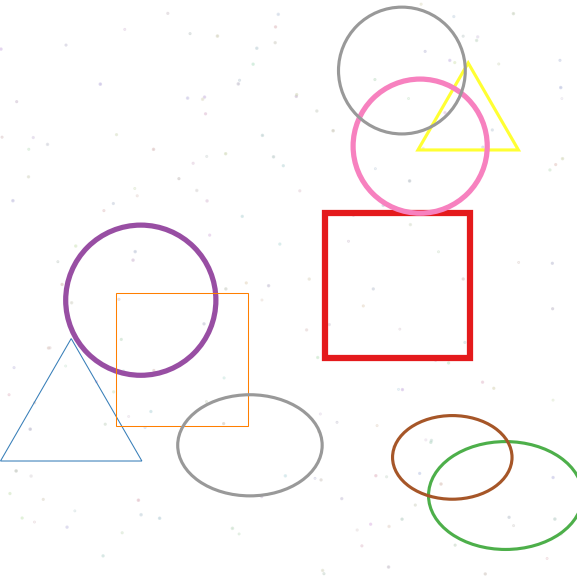[{"shape": "square", "thickness": 3, "radius": 0.63, "center": [0.688, 0.505]}, {"shape": "triangle", "thickness": 0.5, "radius": 0.71, "center": [0.123, 0.272]}, {"shape": "oval", "thickness": 1.5, "radius": 0.67, "center": [0.875, 0.141]}, {"shape": "circle", "thickness": 2.5, "radius": 0.65, "center": [0.244, 0.479]}, {"shape": "square", "thickness": 0.5, "radius": 0.57, "center": [0.316, 0.377]}, {"shape": "triangle", "thickness": 1.5, "radius": 0.5, "center": [0.811, 0.79]}, {"shape": "oval", "thickness": 1.5, "radius": 0.52, "center": [0.783, 0.207]}, {"shape": "circle", "thickness": 2.5, "radius": 0.58, "center": [0.728, 0.746]}, {"shape": "circle", "thickness": 1.5, "radius": 0.55, "center": [0.696, 0.877]}, {"shape": "oval", "thickness": 1.5, "radius": 0.63, "center": [0.433, 0.228]}]